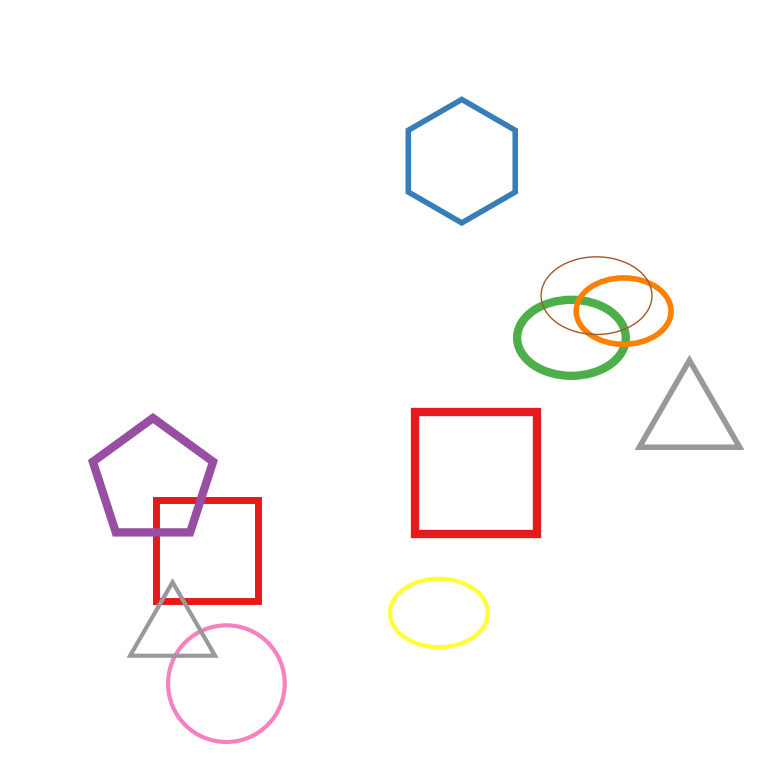[{"shape": "square", "thickness": 2.5, "radius": 0.33, "center": [0.269, 0.285]}, {"shape": "square", "thickness": 3, "radius": 0.4, "center": [0.618, 0.386]}, {"shape": "hexagon", "thickness": 2, "radius": 0.4, "center": [0.6, 0.791]}, {"shape": "oval", "thickness": 3, "radius": 0.35, "center": [0.742, 0.561]}, {"shape": "pentagon", "thickness": 3, "radius": 0.41, "center": [0.199, 0.375]}, {"shape": "oval", "thickness": 2, "radius": 0.31, "center": [0.81, 0.596]}, {"shape": "oval", "thickness": 1.5, "radius": 0.32, "center": [0.57, 0.204]}, {"shape": "oval", "thickness": 0.5, "radius": 0.36, "center": [0.775, 0.616]}, {"shape": "circle", "thickness": 1.5, "radius": 0.38, "center": [0.294, 0.112]}, {"shape": "triangle", "thickness": 1.5, "radius": 0.32, "center": [0.224, 0.18]}, {"shape": "triangle", "thickness": 2, "radius": 0.38, "center": [0.895, 0.457]}]